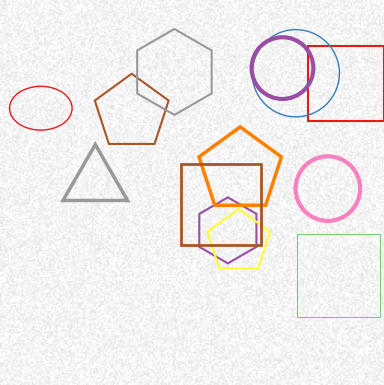[{"shape": "oval", "thickness": 1, "radius": 0.41, "center": [0.106, 0.719]}, {"shape": "square", "thickness": 1.5, "radius": 0.49, "center": [0.899, 0.783]}, {"shape": "circle", "thickness": 1, "radius": 0.57, "center": [0.768, 0.81]}, {"shape": "square", "thickness": 0.5, "radius": 0.54, "center": [0.879, 0.284]}, {"shape": "hexagon", "thickness": 1.5, "radius": 0.43, "center": [0.592, 0.402]}, {"shape": "circle", "thickness": 3, "radius": 0.4, "center": [0.734, 0.823]}, {"shape": "pentagon", "thickness": 2.5, "radius": 0.56, "center": [0.624, 0.558]}, {"shape": "pentagon", "thickness": 1.5, "radius": 0.43, "center": [0.62, 0.372]}, {"shape": "square", "thickness": 2, "radius": 0.52, "center": [0.574, 0.469]}, {"shape": "pentagon", "thickness": 1.5, "radius": 0.5, "center": [0.342, 0.708]}, {"shape": "circle", "thickness": 3, "radius": 0.42, "center": [0.852, 0.51]}, {"shape": "triangle", "thickness": 2.5, "radius": 0.48, "center": [0.248, 0.528]}, {"shape": "hexagon", "thickness": 1.5, "radius": 0.56, "center": [0.453, 0.813]}]